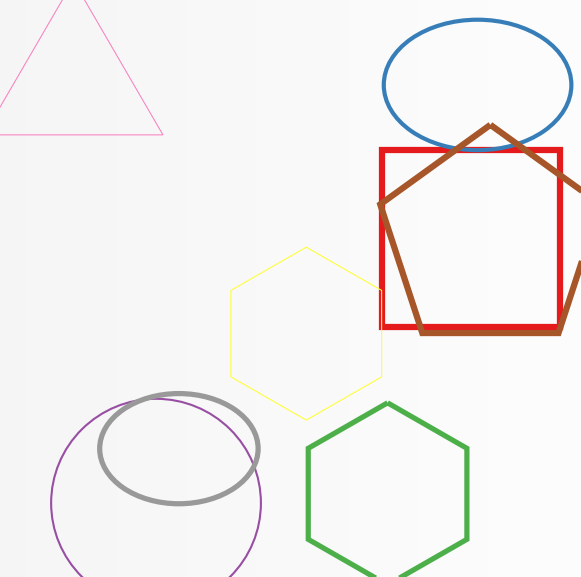[{"shape": "square", "thickness": 3, "radius": 0.76, "center": [0.81, 0.586]}, {"shape": "oval", "thickness": 2, "radius": 0.81, "center": [0.822, 0.852]}, {"shape": "hexagon", "thickness": 2.5, "radius": 0.79, "center": [0.667, 0.144]}, {"shape": "circle", "thickness": 1, "radius": 0.9, "center": [0.268, 0.128]}, {"shape": "hexagon", "thickness": 0.5, "radius": 0.75, "center": [0.527, 0.421]}, {"shape": "pentagon", "thickness": 3, "radius": 1.0, "center": [0.844, 0.584]}, {"shape": "triangle", "thickness": 0.5, "radius": 0.89, "center": [0.126, 0.854]}, {"shape": "oval", "thickness": 2.5, "radius": 0.68, "center": [0.308, 0.222]}]